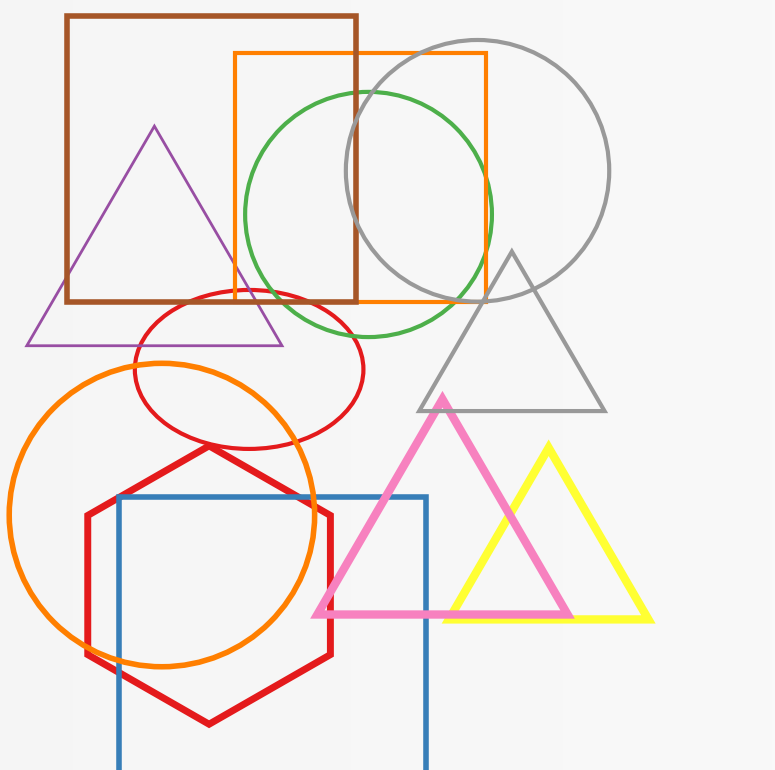[{"shape": "oval", "thickness": 1.5, "radius": 0.74, "center": [0.321, 0.52]}, {"shape": "hexagon", "thickness": 2.5, "radius": 0.9, "center": [0.27, 0.24]}, {"shape": "square", "thickness": 2, "radius": 0.99, "center": [0.351, 0.156]}, {"shape": "circle", "thickness": 1.5, "radius": 0.8, "center": [0.476, 0.721]}, {"shape": "triangle", "thickness": 1, "radius": 0.95, "center": [0.199, 0.646]}, {"shape": "circle", "thickness": 2, "radius": 0.99, "center": [0.209, 0.331]}, {"shape": "square", "thickness": 1.5, "radius": 0.81, "center": [0.465, 0.769]}, {"shape": "triangle", "thickness": 3, "radius": 0.74, "center": [0.708, 0.27]}, {"shape": "square", "thickness": 2, "radius": 0.93, "center": [0.273, 0.793]}, {"shape": "triangle", "thickness": 3, "radius": 0.93, "center": [0.571, 0.295]}, {"shape": "triangle", "thickness": 1.5, "radius": 0.69, "center": [0.66, 0.535]}, {"shape": "circle", "thickness": 1.5, "radius": 0.85, "center": [0.616, 0.778]}]